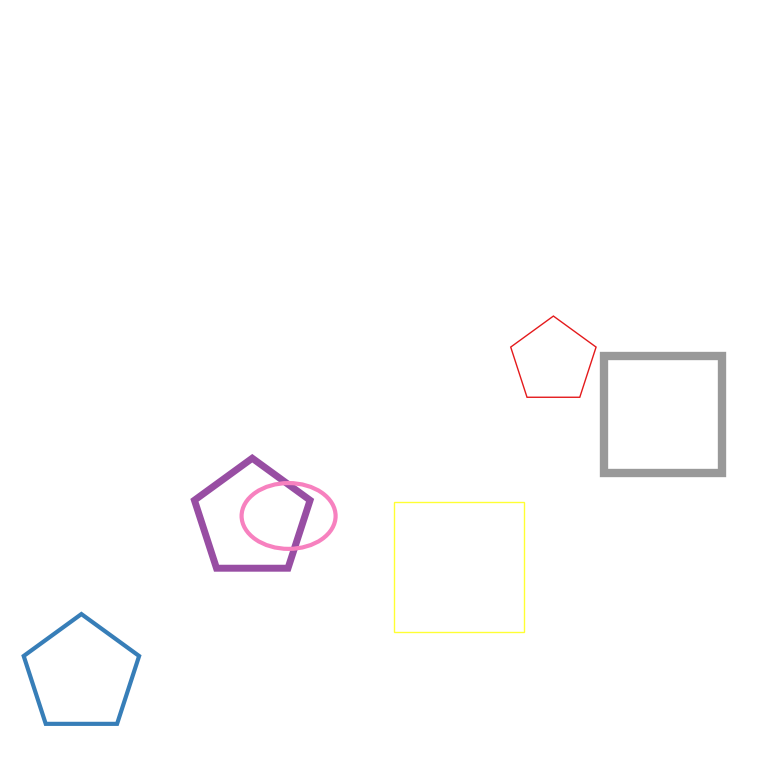[{"shape": "pentagon", "thickness": 0.5, "radius": 0.29, "center": [0.719, 0.531]}, {"shape": "pentagon", "thickness": 1.5, "radius": 0.39, "center": [0.106, 0.124]}, {"shape": "pentagon", "thickness": 2.5, "radius": 0.39, "center": [0.328, 0.326]}, {"shape": "square", "thickness": 0.5, "radius": 0.42, "center": [0.597, 0.263]}, {"shape": "oval", "thickness": 1.5, "radius": 0.31, "center": [0.375, 0.33]}, {"shape": "square", "thickness": 3, "radius": 0.38, "center": [0.861, 0.462]}]